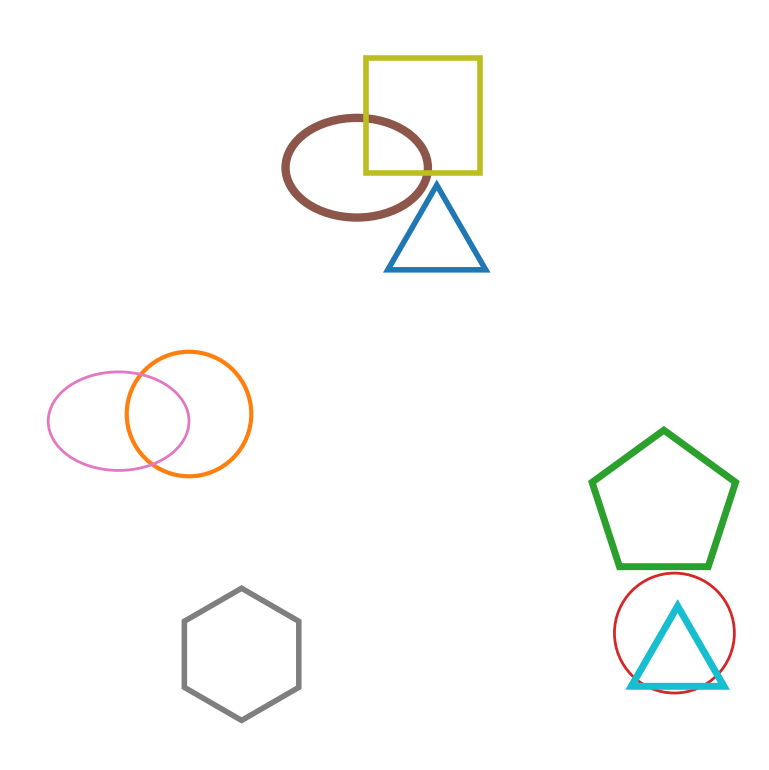[{"shape": "triangle", "thickness": 2, "radius": 0.37, "center": [0.567, 0.686]}, {"shape": "circle", "thickness": 1.5, "radius": 0.4, "center": [0.245, 0.462]}, {"shape": "pentagon", "thickness": 2.5, "radius": 0.49, "center": [0.862, 0.343]}, {"shape": "circle", "thickness": 1, "radius": 0.39, "center": [0.876, 0.178]}, {"shape": "oval", "thickness": 3, "radius": 0.46, "center": [0.463, 0.782]}, {"shape": "oval", "thickness": 1, "radius": 0.46, "center": [0.154, 0.453]}, {"shape": "hexagon", "thickness": 2, "radius": 0.43, "center": [0.314, 0.15]}, {"shape": "square", "thickness": 2, "radius": 0.37, "center": [0.549, 0.85]}, {"shape": "triangle", "thickness": 2.5, "radius": 0.35, "center": [0.88, 0.143]}]